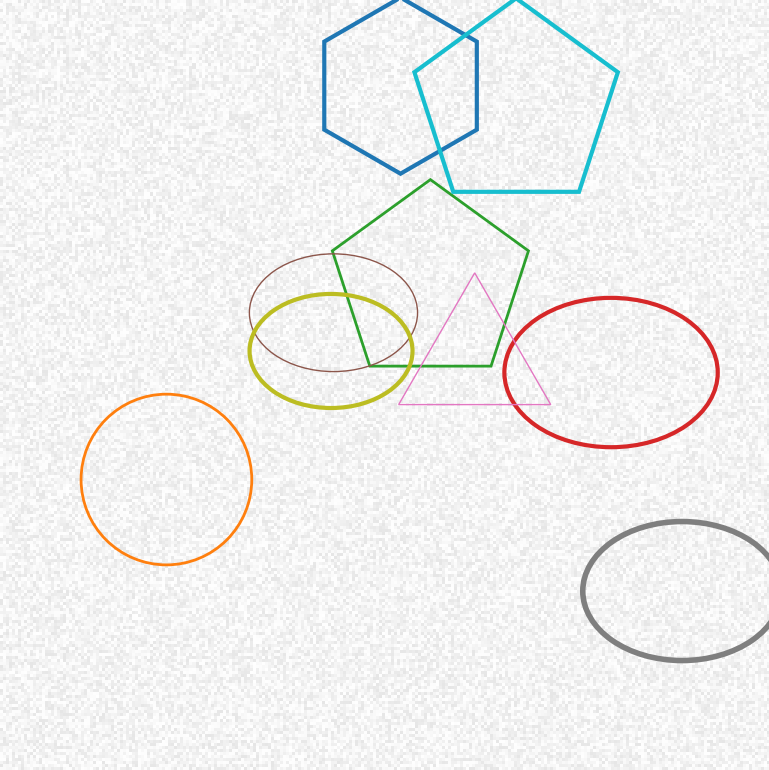[{"shape": "hexagon", "thickness": 1.5, "radius": 0.57, "center": [0.52, 0.889]}, {"shape": "circle", "thickness": 1, "radius": 0.55, "center": [0.216, 0.377]}, {"shape": "pentagon", "thickness": 1, "radius": 0.67, "center": [0.559, 0.633]}, {"shape": "oval", "thickness": 1.5, "radius": 0.69, "center": [0.794, 0.516]}, {"shape": "oval", "thickness": 0.5, "radius": 0.55, "center": [0.433, 0.594]}, {"shape": "triangle", "thickness": 0.5, "radius": 0.57, "center": [0.616, 0.532]}, {"shape": "oval", "thickness": 2, "radius": 0.64, "center": [0.886, 0.232]}, {"shape": "oval", "thickness": 1.5, "radius": 0.53, "center": [0.43, 0.544]}, {"shape": "pentagon", "thickness": 1.5, "radius": 0.69, "center": [0.67, 0.863]}]